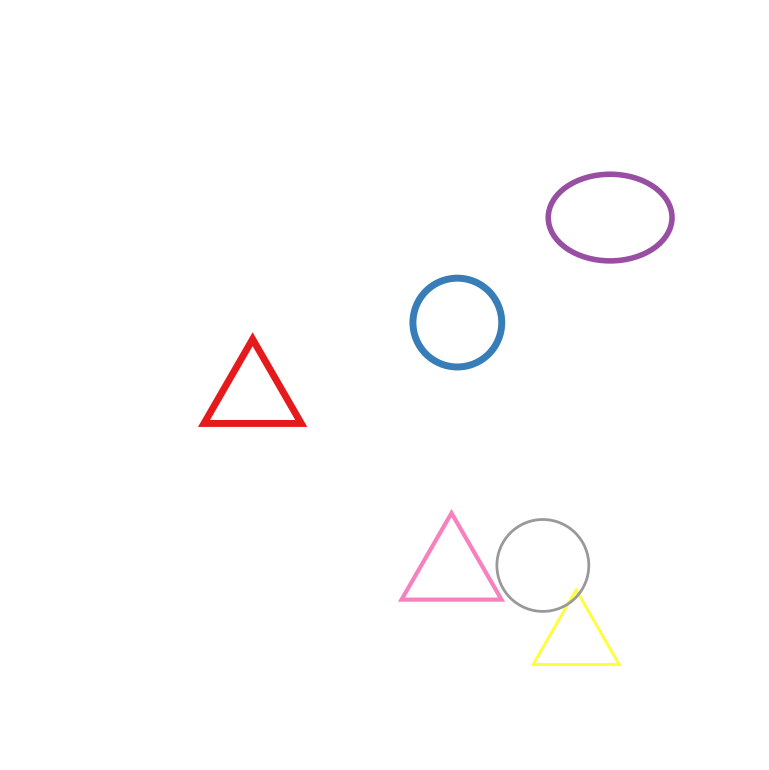[{"shape": "triangle", "thickness": 2.5, "radius": 0.36, "center": [0.328, 0.487]}, {"shape": "circle", "thickness": 2.5, "radius": 0.29, "center": [0.594, 0.581]}, {"shape": "oval", "thickness": 2, "radius": 0.4, "center": [0.792, 0.717]}, {"shape": "triangle", "thickness": 1, "radius": 0.32, "center": [0.748, 0.169]}, {"shape": "triangle", "thickness": 1.5, "radius": 0.37, "center": [0.586, 0.259]}, {"shape": "circle", "thickness": 1, "radius": 0.3, "center": [0.705, 0.266]}]